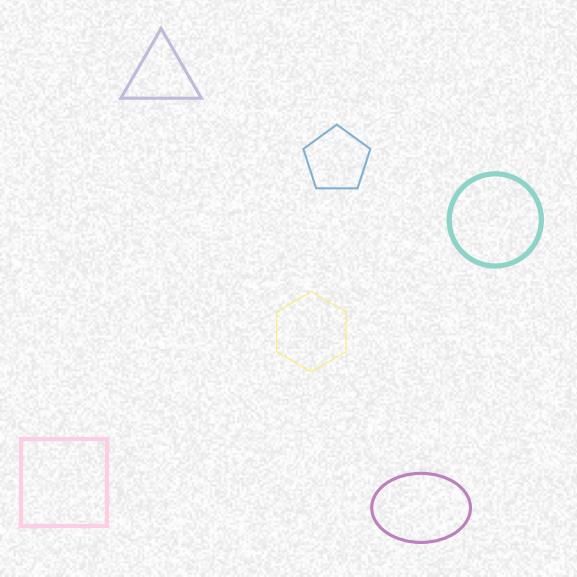[{"shape": "circle", "thickness": 2.5, "radius": 0.4, "center": [0.858, 0.618]}, {"shape": "triangle", "thickness": 1.5, "radius": 0.4, "center": [0.279, 0.869]}, {"shape": "pentagon", "thickness": 1, "radius": 0.31, "center": [0.583, 0.722]}, {"shape": "square", "thickness": 2, "radius": 0.37, "center": [0.111, 0.164]}, {"shape": "oval", "thickness": 1.5, "radius": 0.43, "center": [0.729, 0.12]}, {"shape": "hexagon", "thickness": 0.5, "radius": 0.35, "center": [0.539, 0.425]}]